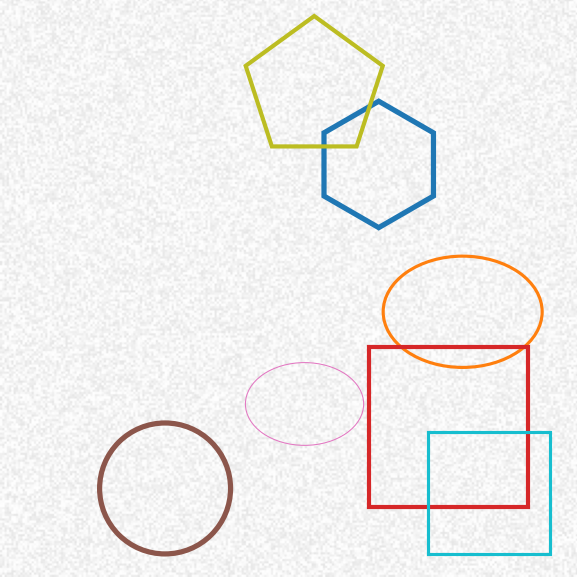[{"shape": "hexagon", "thickness": 2.5, "radius": 0.55, "center": [0.656, 0.714]}, {"shape": "oval", "thickness": 1.5, "radius": 0.69, "center": [0.801, 0.459]}, {"shape": "square", "thickness": 2, "radius": 0.69, "center": [0.777, 0.26]}, {"shape": "circle", "thickness": 2.5, "radius": 0.57, "center": [0.286, 0.153]}, {"shape": "oval", "thickness": 0.5, "radius": 0.51, "center": [0.527, 0.3]}, {"shape": "pentagon", "thickness": 2, "radius": 0.62, "center": [0.544, 0.847]}, {"shape": "square", "thickness": 1.5, "radius": 0.53, "center": [0.847, 0.145]}]